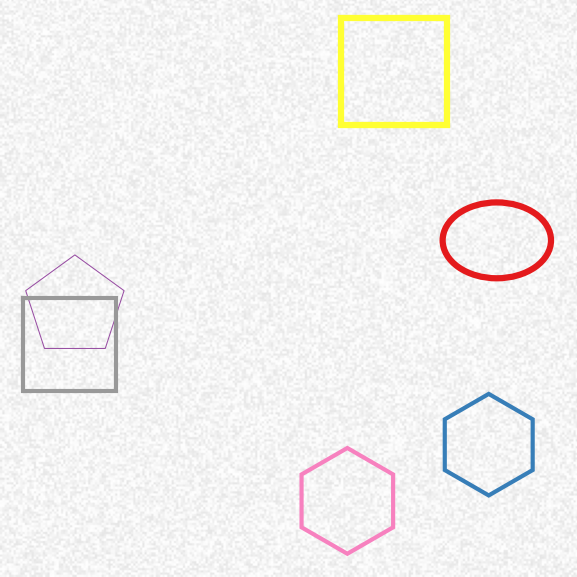[{"shape": "oval", "thickness": 3, "radius": 0.47, "center": [0.86, 0.583]}, {"shape": "hexagon", "thickness": 2, "radius": 0.44, "center": [0.846, 0.229]}, {"shape": "pentagon", "thickness": 0.5, "radius": 0.45, "center": [0.13, 0.468]}, {"shape": "square", "thickness": 3, "radius": 0.46, "center": [0.682, 0.875]}, {"shape": "hexagon", "thickness": 2, "radius": 0.46, "center": [0.601, 0.132]}, {"shape": "square", "thickness": 2, "radius": 0.4, "center": [0.12, 0.402]}]